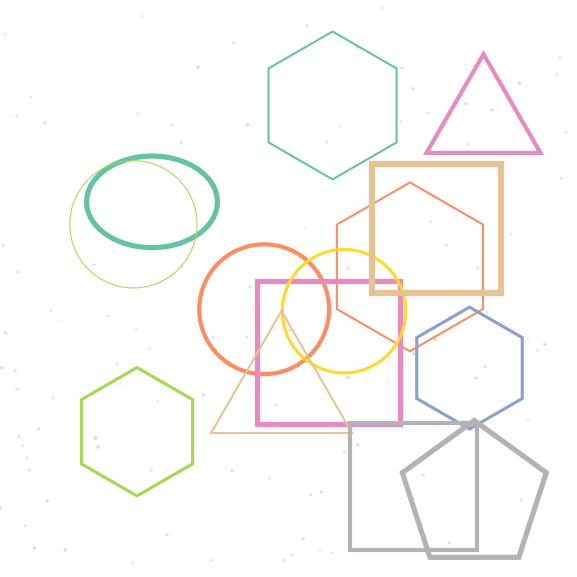[{"shape": "hexagon", "thickness": 1, "radius": 0.64, "center": [0.576, 0.817]}, {"shape": "oval", "thickness": 2.5, "radius": 0.57, "center": [0.263, 0.65]}, {"shape": "hexagon", "thickness": 1, "radius": 0.73, "center": [0.71, 0.537]}, {"shape": "circle", "thickness": 2, "radius": 0.56, "center": [0.457, 0.464]}, {"shape": "hexagon", "thickness": 1.5, "radius": 0.53, "center": [0.813, 0.362]}, {"shape": "triangle", "thickness": 2, "radius": 0.57, "center": [0.837, 0.791]}, {"shape": "square", "thickness": 2.5, "radius": 0.62, "center": [0.569, 0.389]}, {"shape": "circle", "thickness": 0.5, "radius": 0.55, "center": [0.231, 0.611]}, {"shape": "hexagon", "thickness": 1.5, "radius": 0.56, "center": [0.237, 0.252]}, {"shape": "circle", "thickness": 1.5, "radius": 0.53, "center": [0.596, 0.46]}, {"shape": "square", "thickness": 3, "radius": 0.56, "center": [0.755, 0.604]}, {"shape": "triangle", "thickness": 1, "radius": 0.7, "center": [0.487, 0.32]}, {"shape": "square", "thickness": 2, "radius": 0.55, "center": [0.716, 0.157]}, {"shape": "pentagon", "thickness": 2.5, "radius": 0.66, "center": [0.821, 0.14]}]